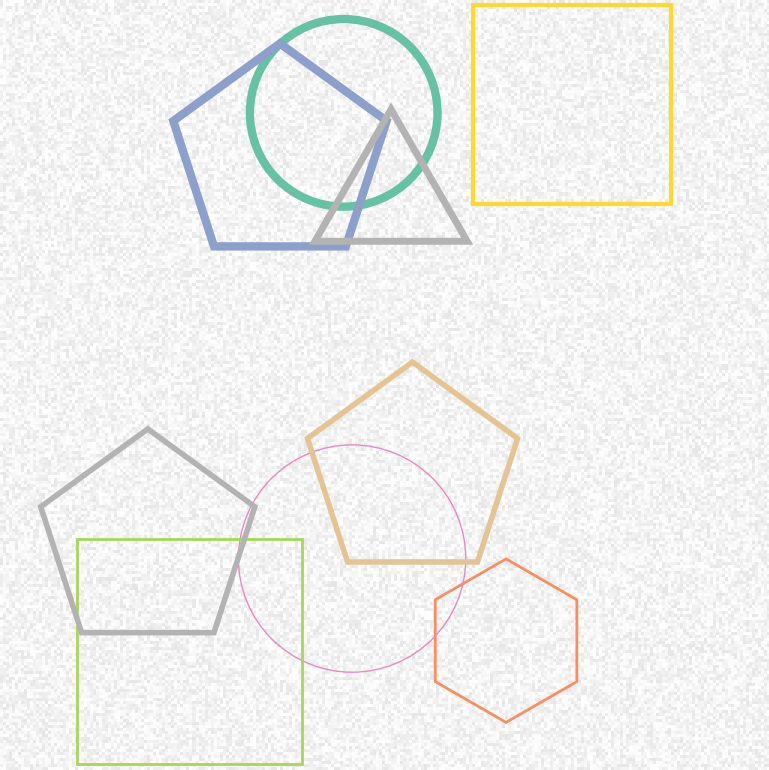[{"shape": "circle", "thickness": 3, "radius": 0.61, "center": [0.446, 0.853]}, {"shape": "hexagon", "thickness": 1, "radius": 0.53, "center": [0.657, 0.168]}, {"shape": "pentagon", "thickness": 3, "radius": 0.73, "center": [0.364, 0.798]}, {"shape": "circle", "thickness": 0.5, "radius": 0.74, "center": [0.457, 0.275]}, {"shape": "square", "thickness": 1, "radius": 0.73, "center": [0.246, 0.154]}, {"shape": "square", "thickness": 1.5, "radius": 0.64, "center": [0.743, 0.864]}, {"shape": "pentagon", "thickness": 2, "radius": 0.72, "center": [0.536, 0.386]}, {"shape": "triangle", "thickness": 2.5, "radius": 0.57, "center": [0.508, 0.744]}, {"shape": "pentagon", "thickness": 2, "radius": 0.73, "center": [0.192, 0.297]}]